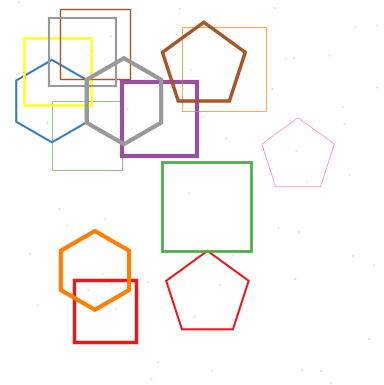[{"shape": "square", "thickness": 2.5, "radius": 0.4, "center": [0.274, 0.192]}, {"shape": "pentagon", "thickness": 1.5, "radius": 0.56, "center": [0.539, 0.236]}, {"shape": "hexagon", "thickness": 1.5, "radius": 0.54, "center": [0.135, 0.737]}, {"shape": "square", "thickness": 0.5, "radius": 0.45, "center": [0.226, 0.649]}, {"shape": "square", "thickness": 2, "radius": 0.58, "center": [0.537, 0.463]}, {"shape": "square", "thickness": 3, "radius": 0.48, "center": [0.414, 0.691]}, {"shape": "hexagon", "thickness": 3, "radius": 0.51, "center": [0.246, 0.298]}, {"shape": "square", "thickness": 0.5, "radius": 0.54, "center": [0.581, 0.82]}, {"shape": "square", "thickness": 2, "radius": 0.44, "center": [0.149, 0.815]}, {"shape": "square", "thickness": 1, "radius": 0.46, "center": [0.246, 0.886]}, {"shape": "pentagon", "thickness": 2.5, "radius": 0.57, "center": [0.529, 0.829]}, {"shape": "pentagon", "thickness": 0.5, "radius": 0.5, "center": [0.774, 0.595]}, {"shape": "hexagon", "thickness": 3, "radius": 0.56, "center": [0.322, 0.737]}, {"shape": "square", "thickness": 1.5, "radius": 0.44, "center": [0.214, 0.865]}]